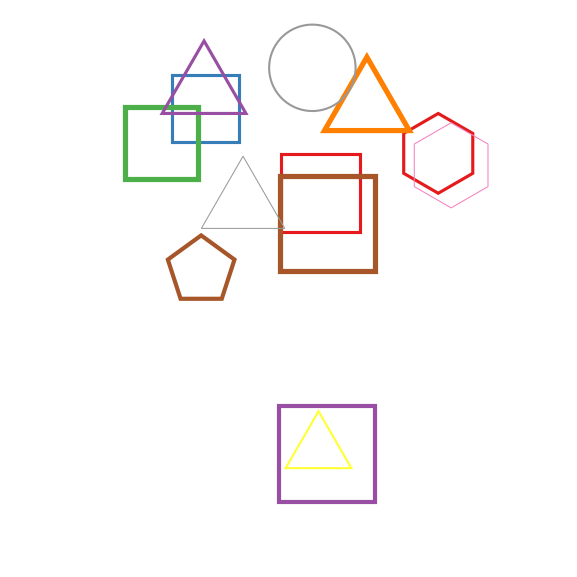[{"shape": "hexagon", "thickness": 1.5, "radius": 0.35, "center": [0.759, 0.734]}, {"shape": "square", "thickness": 1.5, "radius": 0.34, "center": [0.555, 0.665]}, {"shape": "square", "thickness": 1.5, "radius": 0.29, "center": [0.357, 0.811]}, {"shape": "square", "thickness": 2.5, "radius": 0.31, "center": [0.28, 0.751]}, {"shape": "triangle", "thickness": 1.5, "radius": 0.42, "center": [0.353, 0.845]}, {"shape": "square", "thickness": 2, "radius": 0.42, "center": [0.566, 0.214]}, {"shape": "triangle", "thickness": 2.5, "radius": 0.42, "center": [0.635, 0.815]}, {"shape": "triangle", "thickness": 1, "radius": 0.33, "center": [0.552, 0.221]}, {"shape": "pentagon", "thickness": 2, "radius": 0.3, "center": [0.348, 0.531]}, {"shape": "square", "thickness": 2.5, "radius": 0.41, "center": [0.567, 0.612]}, {"shape": "hexagon", "thickness": 0.5, "radius": 0.37, "center": [0.781, 0.713]}, {"shape": "triangle", "thickness": 0.5, "radius": 0.42, "center": [0.421, 0.645]}, {"shape": "circle", "thickness": 1, "radius": 0.37, "center": [0.541, 0.882]}]